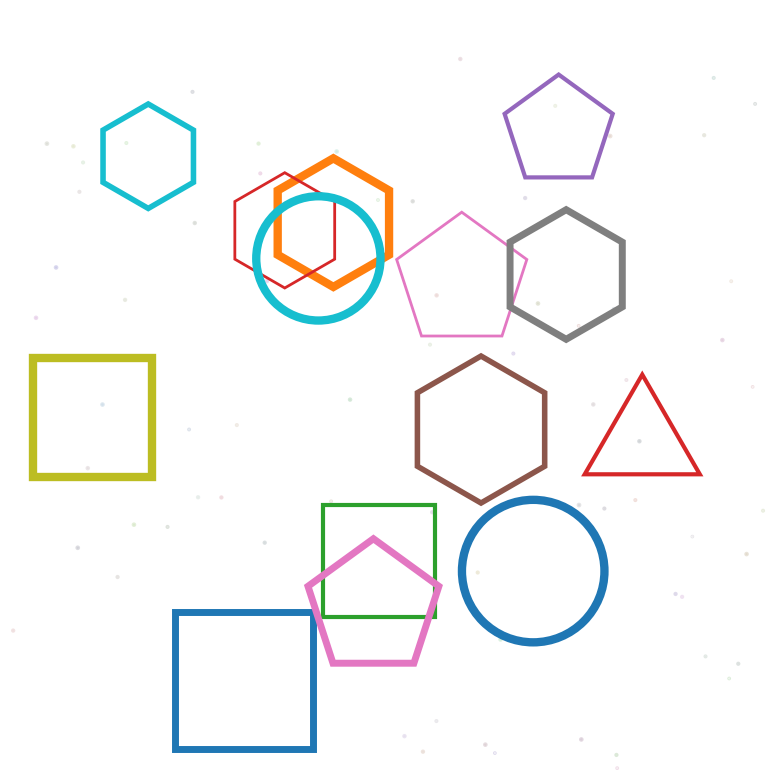[{"shape": "circle", "thickness": 3, "radius": 0.46, "center": [0.692, 0.258]}, {"shape": "square", "thickness": 2.5, "radius": 0.45, "center": [0.317, 0.116]}, {"shape": "hexagon", "thickness": 3, "radius": 0.42, "center": [0.433, 0.711]}, {"shape": "square", "thickness": 1.5, "radius": 0.36, "center": [0.492, 0.272]}, {"shape": "triangle", "thickness": 1.5, "radius": 0.43, "center": [0.834, 0.427]}, {"shape": "hexagon", "thickness": 1, "radius": 0.37, "center": [0.37, 0.701]}, {"shape": "pentagon", "thickness": 1.5, "radius": 0.37, "center": [0.726, 0.829]}, {"shape": "hexagon", "thickness": 2, "radius": 0.48, "center": [0.625, 0.442]}, {"shape": "pentagon", "thickness": 2.5, "radius": 0.45, "center": [0.485, 0.211]}, {"shape": "pentagon", "thickness": 1, "radius": 0.44, "center": [0.6, 0.636]}, {"shape": "hexagon", "thickness": 2.5, "radius": 0.42, "center": [0.735, 0.644]}, {"shape": "square", "thickness": 3, "radius": 0.39, "center": [0.12, 0.458]}, {"shape": "hexagon", "thickness": 2, "radius": 0.34, "center": [0.193, 0.797]}, {"shape": "circle", "thickness": 3, "radius": 0.4, "center": [0.413, 0.664]}]